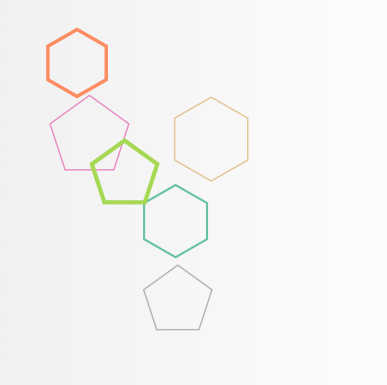[{"shape": "hexagon", "thickness": 1.5, "radius": 0.47, "center": [0.453, 0.426]}, {"shape": "hexagon", "thickness": 2.5, "radius": 0.43, "center": [0.199, 0.836]}, {"shape": "pentagon", "thickness": 1, "radius": 0.53, "center": [0.231, 0.645]}, {"shape": "pentagon", "thickness": 3, "radius": 0.44, "center": [0.322, 0.546]}, {"shape": "hexagon", "thickness": 1, "radius": 0.54, "center": [0.545, 0.639]}, {"shape": "pentagon", "thickness": 1, "radius": 0.46, "center": [0.459, 0.219]}]